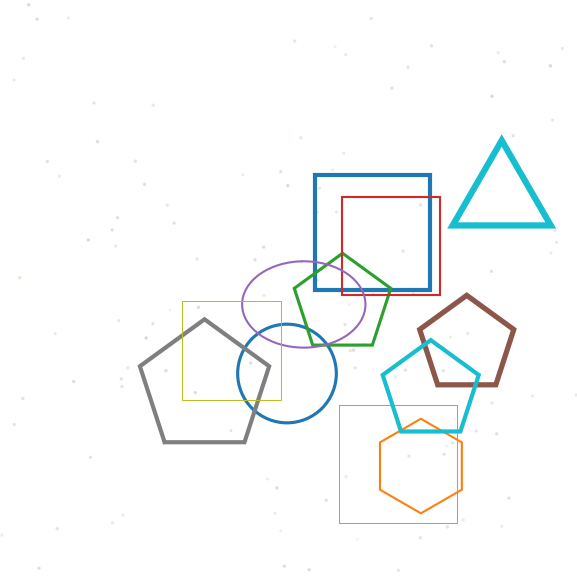[{"shape": "square", "thickness": 2, "radius": 0.5, "center": [0.646, 0.597]}, {"shape": "circle", "thickness": 1.5, "radius": 0.43, "center": [0.497, 0.352]}, {"shape": "hexagon", "thickness": 1, "radius": 0.41, "center": [0.729, 0.192]}, {"shape": "pentagon", "thickness": 1.5, "radius": 0.44, "center": [0.593, 0.473]}, {"shape": "square", "thickness": 1, "radius": 0.42, "center": [0.677, 0.573]}, {"shape": "oval", "thickness": 1, "radius": 0.53, "center": [0.526, 0.472]}, {"shape": "pentagon", "thickness": 2.5, "radius": 0.43, "center": [0.808, 0.402]}, {"shape": "square", "thickness": 0.5, "radius": 0.51, "center": [0.689, 0.196]}, {"shape": "pentagon", "thickness": 2, "radius": 0.59, "center": [0.354, 0.329]}, {"shape": "square", "thickness": 0.5, "radius": 0.43, "center": [0.401, 0.392]}, {"shape": "triangle", "thickness": 3, "radius": 0.49, "center": [0.869, 0.658]}, {"shape": "pentagon", "thickness": 2, "radius": 0.44, "center": [0.746, 0.323]}]